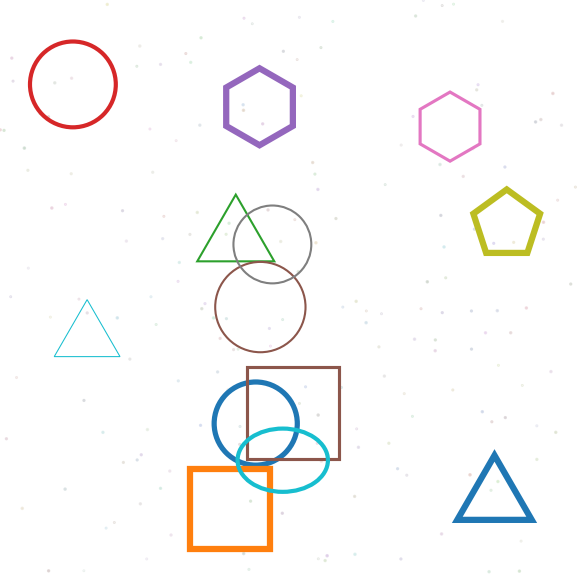[{"shape": "triangle", "thickness": 3, "radius": 0.37, "center": [0.856, 0.136]}, {"shape": "circle", "thickness": 2.5, "radius": 0.36, "center": [0.443, 0.266]}, {"shape": "square", "thickness": 3, "radius": 0.35, "center": [0.398, 0.118]}, {"shape": "triangle", "thickness": 1, "radius": 0.39, "center": [0.408, 0.585]}, {"shape": "circle", "thickness": 2, "radius": 0.37, "center": [0.126, 0.853]}, {"shape": "hexagon", "thickness": 3, "radius": 0.33, "center": [0.449, 0.814]}, {"shape": "circle", "thickness": 1, "radius": 0.39, "center": [0.451, 0.467]}, {"shape": "square", "thickness": 1.5, "radius": 0.4, "center": [0.508, 0.284]}, {"shape": "hexagon", "thickness": 1.5, "radius": 0.3, "center": [0.779, 0.78]}, {"shape": "circle", "thickness": 1, "radius": 0.34, "center": [0.472, 0.576]}, {"shape": "pentagon", "thickness": 3, "radius": 0.3, "center": [0.877, 0.61]}, {"shape": "triangle", "thickness": 0.5, "radius": 0.33, "center": [0.151, 0.414]}, {"shape": "oval", "thickness": 2, "radius": 0.39, "center": [0.49, 0.202]}]